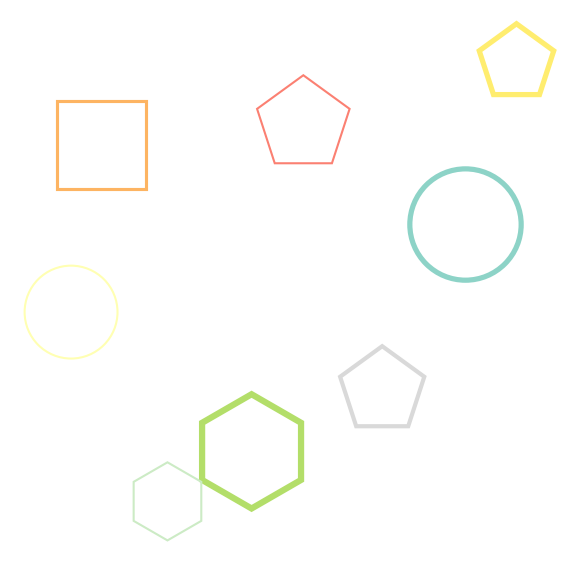[{"shape": "circle", "thickness": 2.5, "radius": 0.48, "center": [0.806, 0.61]}, {"shape": "circle", "thickness": 1, "radius": 0.4, "center": [0.123, 0.459]}, {"shape": "pentagon", "thickness": 1, "radius": 0.42, "center": [0.525, 0.785]}, {"shape": "square", "thickness": 1.5, "radius": 0.38, "center": [0.176, 0.748]}, {"shape": "hexagon", "thickness": 3, "radius": 0.49, "center": [0.436, 0.218]}, {"shape": "pentagon", "thickness": 2, "radius": 0.38, "center": [0.662, 0.323]}, {"shape": "hexagon", "thickness": 1, "radius": 0.34, "center": [0.29, 0.131]}, {"shape": "pentagon", "thickness": 2.5, "radius": 0.34, "center": [0.894, 0.89]}]